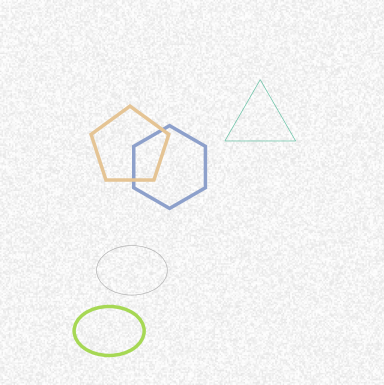[{"shape": "triangle", "thickness": 0.5, "radius": 0.53, "center": [0.676, 0.687]}, {"shape": "hexagon", "thickness": 2.5, "radius": 0.54, "center": [0.44, 0.566]}, {"shape": "oval", "thickness": 2.5, "radius": 0.45, "center": [0.283, 0.14]}, {"shape": "pentagon", "thickness": 2.5, "radius": 0.53, "center": [0.338, 0.618]}, {"shape": "oval", "thickness": 0.5, "radius": 0.46, "center": [0.343, 0.298]}]